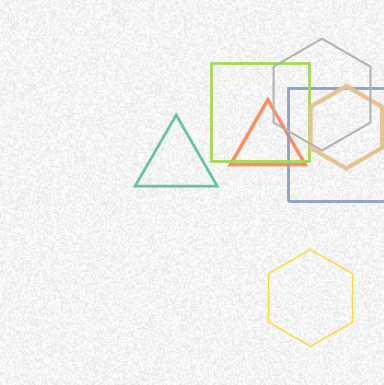[{"shape": "triangle", "thickness": 2, "radius": 0.62, "center": [0.458, 0.578]}, {"shape": "triangle", "thickness": 2.5, "radius": 0.56, "center": [0.696, 0.629]}, {"shape": "square", "thickness": 2, "radius": 0.73, "center": [0.896, 0.624]}, {"shape": "square", "thickness": 2, "radius": 0.64, "center": [0.674, 0.71]}, {"shape": "hexagon", "thickness": 1, "radius": 0.63, "center": [0.806, 0.226]}, {"shape": "hexagon", "thickness": 3, "radius": 0.53, "center": [0.9, 0.669]}, {"shape": "hexagon", "thickness": 1.5, "radius": 0.73, "center": [0.836, 0.754]}]